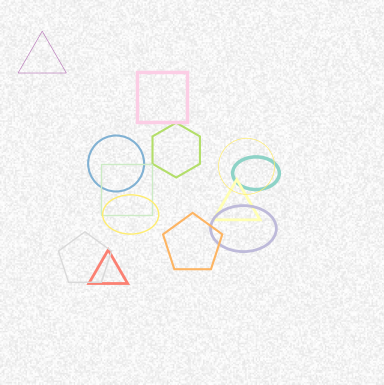[{"shape": "oval", "thickness": 2.5, "radius": 0.3, "center": [0.665, 0.55]}, {"shape": "triangle", "thickness": 2, "radius": 0.35, "center": [0.615, 0.464]}, {"shape": "oval", "thickness": 2, "radius": 0.43, "center": [0.632, 0.406]}, {"shape": "triangle", "thickness": 2, "radius": 0.29, "center": [0.281, 0.293]}, {"shape": "circle", "thickness": 1.5, "radius": 0.36, "center": [0.302, 0.575]}, {"shape": "pentagon", "thickness": 1.5, "radius": 0.4, "center": [0.5, 0.366]}, {"shape": "hexagon", "thickness": 1.5, "radius": 0.36, "center": [0.458, 0.61]}, {"shape": "square", "thickness": 2.5, "radius": 0.33, "center": [0.421, 0.748]}, {"shape": "pentagon", "thickness": 1, "radius": 0.36, "center": [0.221, 0.325]}, {"shape": "triangle", "thickness": 0.5, "radius": 0.36, "center": [0.11, 0.847]}, {"shape": "square", "thickness": 1, "radius": 0.33, "center": [0.329, 0.509]}, {"shape": "circle", "thickness": 0.5, "radius": 0.36, "center": [0.64, 0.568]}, {"shape": "oval", "thickness": 1, "radius": 0.36, "center": [0.339, 0.443]}]